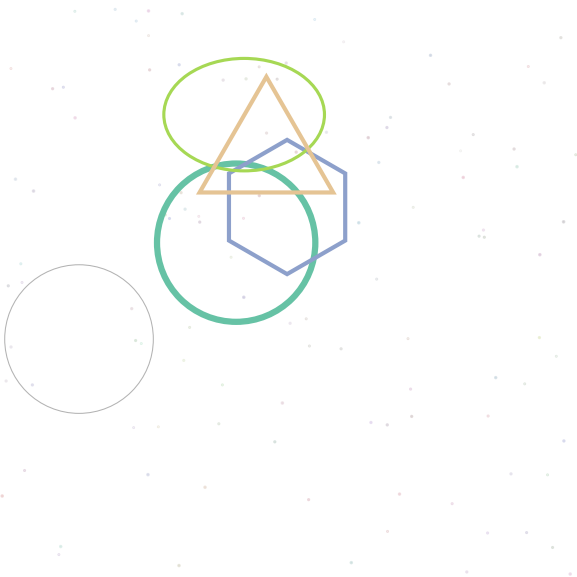[{"shape": "circle", "thickness": 3, "radius": 0.69, "center": [0.409, 0.579]}, {"shape": "hexagon", "thickness": 2, "radius": 0.58, "center": [0.497, 0.641]}, {"shape": "oval", "thickness": 1.5, "radius": 0.7, "center": [0.423, 0.801]}, {"shape": "triangle", "thickness": 2, "radius": 0.67, "center": [0.461, 0.733]}, {"shape": "circle", "thickness": 0.5, "radius": 0.64, "center": [0.137, 0.412]}]